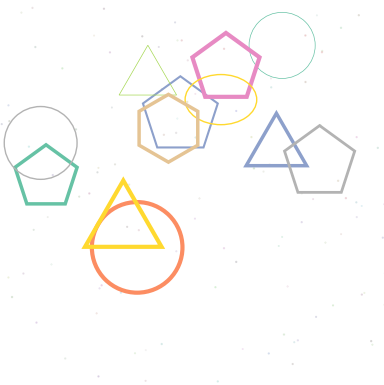[{"shape": "circle", "thickness": 0.5, "radius": 0.43, "center": [0.733, 0.882]}, {"shape": "pentagon", "thickness": 2.5, "radius": 0.42, "center": [0.12, 0.539]}, {"shape": "circle", "thickness": 3, "radius": 0.59, "center": [0.356, 0.357]}, {"shape": "triangle", "thickness": 2.5, "radius": 0.45, "center": [0.718, 0.615]}, {"shape": "pentagon", "thickness": 1.5, "radius": 0.51, "center": [0.468, 0.7]}, {"shape": "pentagon", "thickness": 3, "radius": 0.46, "center": [0.587, 0.823]}, {"shape": "triangle", "thickness": 0.5, "radius": 0.43, "center": [0.384, 0.796]}, {"shape": "oval", "thickness": 1, "radius": 0.47, "center": [0.574, 0.741]}, {"shape": "triangle", "thickness": 3, "radius": 0.57, "center": [0.32, 0.416]}, {"shape": "hexagon", "thickness": 2.5, "radius": 0.44, "center": [0.437, 0.667]}, {"shape": "circle", "thickness": 1, "radius": 0.47, "center": [0.106, 0.629]}, {"shape": "pentagon", "thickness": 2, "radius": 0.48, "center": [0.83, 0.578]}]